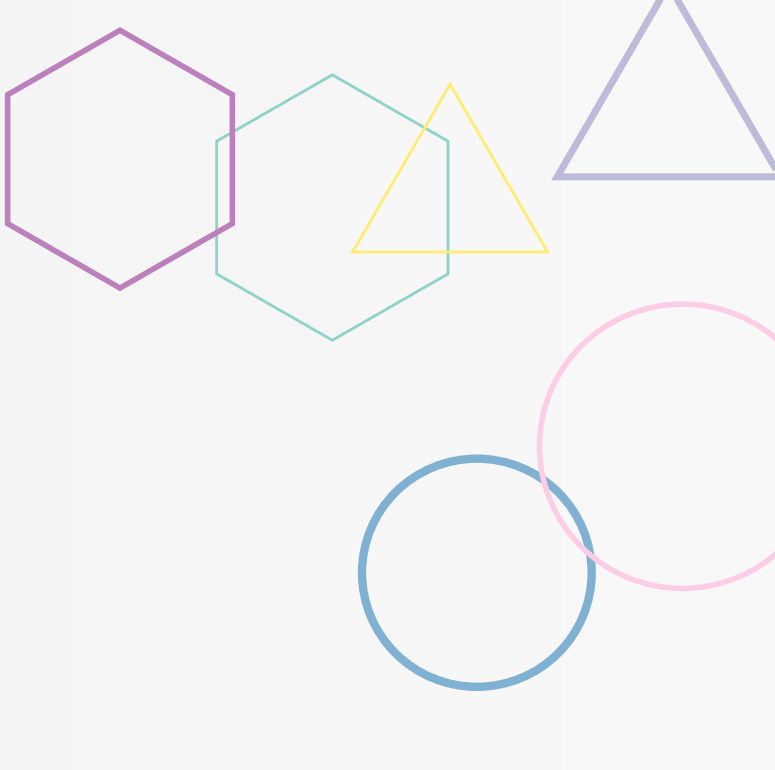[{"shape": "hexagon", "thickness": 1, "radius": 0.86, "center": [0.429, 0.73]}, {"shape": "triangle", "thickness": 2.5, "radius": 0.83, "center": [0.863, 0.853]}, {"shape": "circle", "thickness": 3, "radius": 0.74, "center": [0.615, 0.256]}, {"shape": "circle", "thickness": 2, "radius": 0.92, "center": [0.881, 0.42]}, {"shape": "hexagon", "thickness": 2, "radius": 0.84, "center": [0.155, 0.793]}, {"shape": "triangle", "thickness": 1, "radius": 0.73, "center": [0.581, 0.745]}]